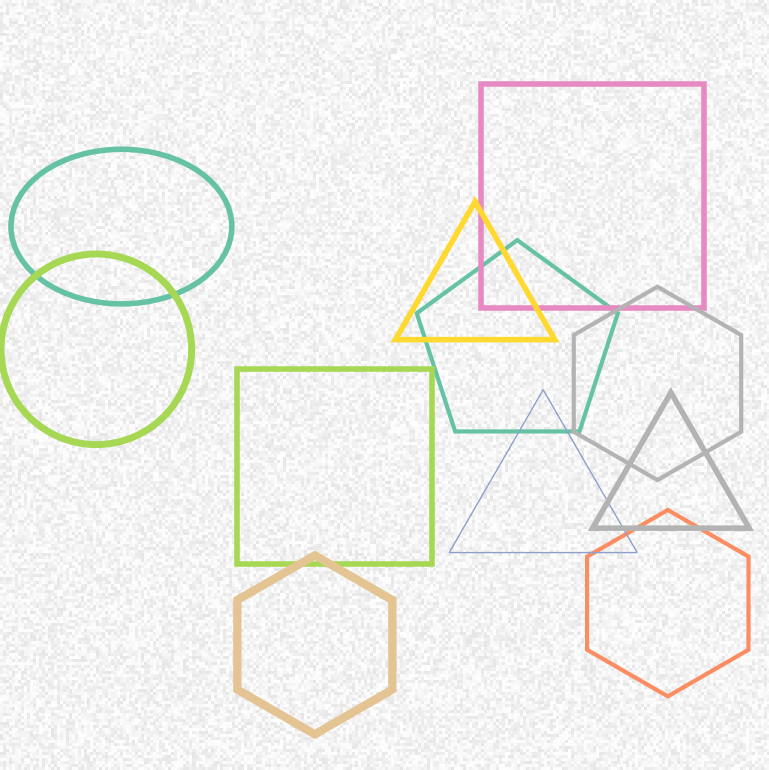[{"shape": "pentagon", "thickness": 1.5, "radius": 0.69, "center": [0.672, 0.551]}, {"shape": "oval", "thickness": 2, "radius": 0.72, "center": [0.158, 0.706]}, {"shape": "hexagon", "thickness": 1.5, "radius": 0.61, "center": [0.867, 0.217]}, {"shape": "triangle", "thickness": 0.5, "radius": 0.7, "center": [0.705, 0.353]}, {"shape": "square", "thickness": 2, "radius": 0.73, "center": [0.77, 0.746]}, {"shape": "square", "thickness": 2, "radius": 0.63, "center": [0.434, 0.394]}, {"shape": "circle", "thickness": 2.5, "radius": 0.62, "center": [0.125, 0.546]}, {"shape": "triangle", "thickness": 2, "radius": 0.6, "center": [0.617, 0.619]}, {"shape": "hexagon", "thickness": 3, "radius": 0.58, "center": [0.409, 0.163]}, {"shape": "triangle", "thickness": 2, "radius": 0.59, "center": [0.871, 0.373]}, {"shape": "hexagon", "thickness": 1.5, "radius": 0.63, "center": [0.854, 0.502]}]